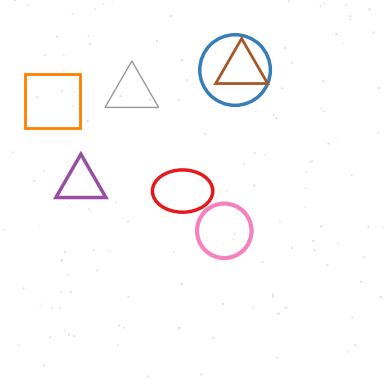[{"shape": "oval", "thickness": 2.5, "radius": 0.39, "center": [0.474, 0.504]}, {"shape": "circle", "thickness": 2.5, "radius": 0.46, "center": [0.611, 0.818]}, {"shape": "triangle", "thickness": 2.5, "radius": 0.38, "center": [0.21, 0.524]}, {"shape": "square", "thickness": 2, "radius": 0.36, "center": [0.136, 0.737]}, {"shape": "triangle", "thickness": 2, "radius": 0.39, "center": [0.628, 0.822]}, {"shape": "circle", "thickness": 3, "radius": 0.35, "center": [0.583, 0.4]}, {"shape": "triangle", "thickness": 1, "radius": 0.4, "center": [0.342, 0.761]}]